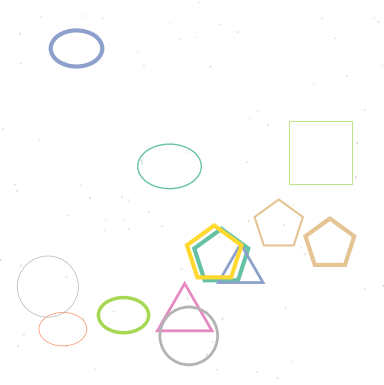[{"shape": "oval", "thickness": 1, "radius": 0.41, "center": [0.44, 0.568]}, {"shape": "pentagon", "thickness": 3, "radius": 0.37, "center": [0.575, 0.332]}, {"shape": "oval", "thickness": 0.5, "radius": 0.31, "center": [0.163, 0.145]}, {"shape": "oval", "thickness": 3, "radius": 0.34, "center": [0.199, 0.874]}, {"shape": "triangle", "thickness": 2, "radius": 0.33, "center": [0.625, 0.3]}, {"shape": "triangle", "thickness": 2, "radius": 0.41, "center": [0.48, 0.182]}, {"shape": "oval", "thickness": 2.5, "radius": 0.33, "center": [0.321, 0.181]}, {"shape": "square", "thickness": 0.5, "radius": 0.41, "center": [0.834, 0.604]}, {"shape": "pentagon", "thickness": 3, "radius": 0.37, "center": [0.556, 0.34]}, {"shape": "pentagon", "thickness": 3, "radius": 0.33, "center": [0.857, 0.366]}, {"shape": "pentagon", "thickness": 1.5, "radius": 0.33, "center": [0.724, 0.416]}, {"shape": "circle", "thickness": 2, "radius": 0.38, "center": [0.49, 0.127]}, {"shape": "circle", "thickness": 0.5, "radius": 0.4, "center": [0.124, 0.256]}]